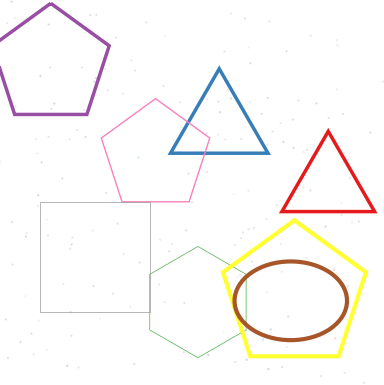[{"shape": "triangle", "thickness": 2.5, "radius": 0.69, "center": [0.853, 0.52]}, {"shape": "triangle", "thickness": 2.5, "radius": 0.73, "center": [0.569, 0.675]}, {"shape": "hexagon", "thickness": 0.5, "radius": 0.72, "center": [0.514, 0.215]}, {"shape": "pentagon", "thickness": 2.5, "radius": 0.8, "center": [0.132, 0.832]}, {"shape": "pentagon", "thickness": 3, "radius": 0.98, "center": [0.765, 0.233]}, {"shape": "oval", "thickness": 3, "radius": 0.73, "center": [0.755, 0.219]}, {"shape": "pentagon", "thickness": 1, "radius": 0.74, "center": [0.404, 0.596]}, {"shape": "square", "thickness": 0.5, "radius": 0.72, "center": [0.248, 0.333]}]